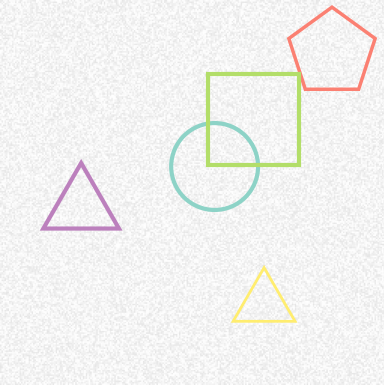[{"shape": "circle", "thickness": 3, "radius": 0.56, "center": [0.557, 0.567]}, {"shape": "pentagon", "thickness": 2.5, "radius": 0.59, "center": [0.862, 0.863]}, {"shape": "square", "thickness": 3, "radius": 0.59, "center": [0.658, 0.689]}, {"shape": "triangle", "thickness": 3, "radius": 0.57, "center": [0.211, 0.463]}, {"shape": "triangle", "thickness": 2, "radius": 0.46, "center": [0.686, 0.212]}]